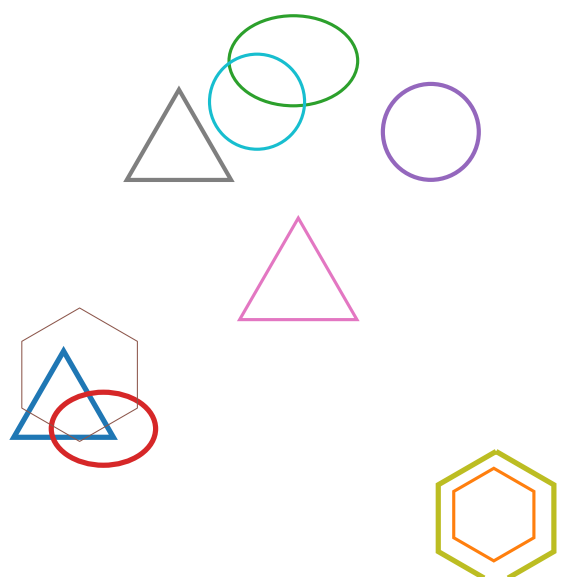[{"shape": "triangle", "thickness": 2.5, "radius": 0.5, "center": [0.11, 0.292]}, {"shape": "hexagon", "thickness": 1.5, "radius": 0.4, "center": [0.855, 0.108]}, {"shape": "oval", "thickness": 1.5, "radius": 0.56, "center": [0.508, 0.894]}, {"shape": "oval", "thickness": 2.5, "radius": 0.45, "center": [0.179, 0.257]}, {"shape": "circle", "thickness": 2, "radius": 0.42, "center": [0.746, 0.771]}, {"shape": "hexagon", "thickness": 0.5, "radius": 0.58, "center": [0.138, 0.35]}, {"shape": "triangle", "thickness": 1.5, "radius": 0.59, "center": [0.517, 0.504]}, {"shape": "triangle", "thickness": 2, "radius": 0.52, "center": [0.31, 0.74]}, {"shape": "hexagon", "thickness": 2.5, "radius": 0.58, "center": [0.859, 0.102]}, {"shape": "circle", "thickness": 1.5, "radius": 0.41, "center": [0.445, 0.823]}]